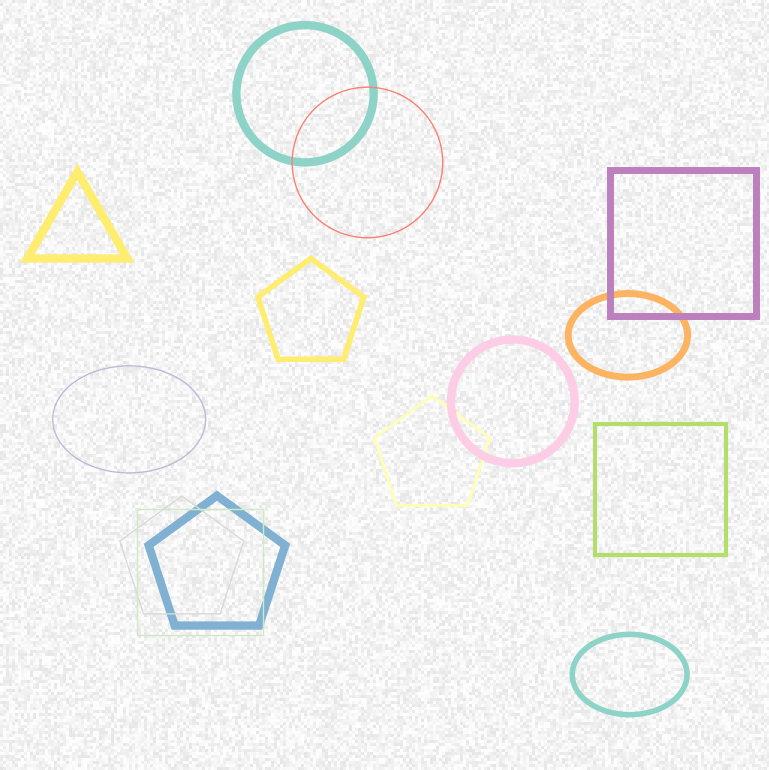[{"shape": "oval", "thickness": 2, "radius": 0.37, "center": [0.818, 0.124]}, {"shape": "circle", "thickness": 3, "radius": 0.45, "center": [0.396, 0.878]}, {"shape": "pentagon", "thickness": 1, "radius": 0.39, "center": [0.561, 0.407]}, {"shape": "oval", "thickness": 0.5, "radius": 0.5, "center": [0.168, 0.455]}, {"shape": "circle", "thickness": 0.5, "radius": 0.49, "center": [0.477, 0.789]}, {"shape": "pentagon", "thickness": 3, "radius": 0.47, "center": [0.282, 0.263]}, {"shape": "oval", "thickness": 2.5, "radius": 0.39, "center": [0.815, 0.564]}, {"shape": "square", "thickness": 1.5, "radius": 0.42, "center": [0.857, 0.364]}, {"shape": "circle", "thickness": 3, "radius": 0.4, "center": [0.666, 0.479]}, {"shape": "pentagon", "thickness": 0.5, "radius": 0.42, "center": [0.236, 0.271]}, {"shape": "square", "thickness": 2.5, "radius": 0.47, "center": [0.887, 0.684]}, {"shape": "square", "thickness": 0.5, "radius": 0.41, "center": [0.26, 0.257]}, {"shape": "pentagon", "thickness": 2, "radius": 0.36, "center": [0.404, 0.592]}, {"shape": "triangle", "thickness": 3, "radius": 0.38, "center": [0.1, 0.702]}]